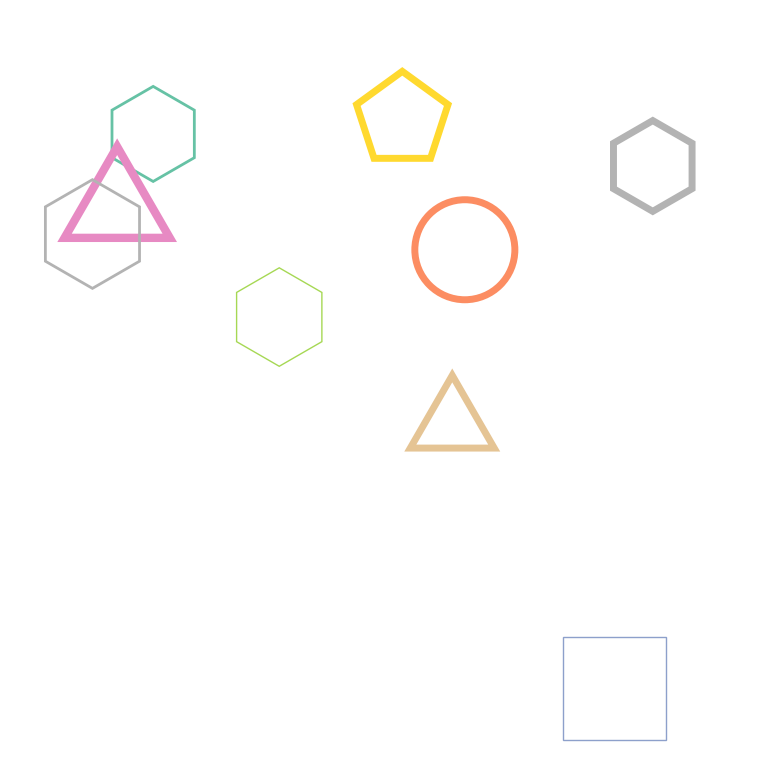[{"shape": "hexagon", "thickness": 1, "radius": 0.31, "center": [0.199, 0.826]}, {"shape": "circle", "thickness": 2.5, "radius": 0.32, "center": [0.604, 0.676]}, {"shape": "square", "thickness": 0.5, "radius": 0.33, "center": [0.798, 0.106]}, {"shape": "triangle", "thickness": 3, "radius": 0.39, "center": [0.152, 0.731]}, {"shape": "hexagon", "thickness": 0.5, "radius": 0.32, "center": [0.363, 0.588]}, {"shape": "pentagon", "thickness": 2.5, "radius": 0.31, "center": [0.522, 0.845]}, {"shape": "triangle", "thickness": 2.5, "radius": 0.31, "center": [0.587, 0.45]}, {"shape": "hexagon", "thickness": 1, "radius": 0.35, "center": [0.12, 0.696]}, {"shape": "hexagon", "thickness": 2.5, "radius": 0.29, "center": [0.848, 0.784]}]